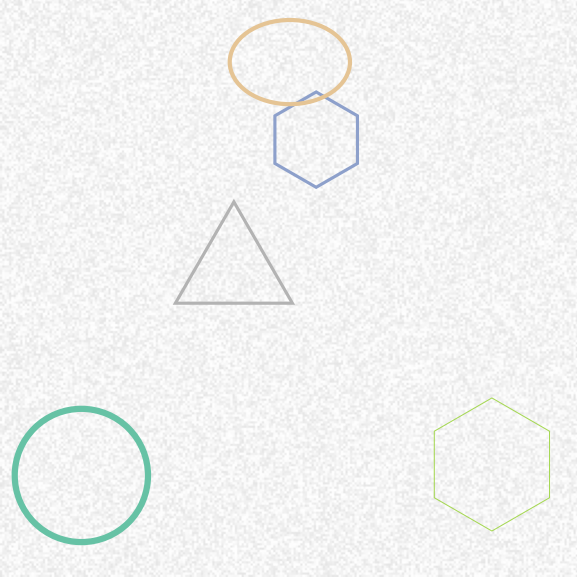[{"shape": "circle", "thickness": 3, "radius": 0.58, "center": [0.141, 0.176]}, {"shape": "hexagon", "thickness": 1.5, "radius": 0.41, "center": [0.547, 0.757]}, {"shape": "hexagon", "thickness": 0.5, "radius": 0.58, "center": [0.852, 0.195]}, {"shape": "oval", "thickness": 2, "radius": 0.52, "center": [0.502, 0.892]}, {"shape": "triangle", "thickness": 1.5, "radius": 0.58, "center": [0.405, 0.533]}]